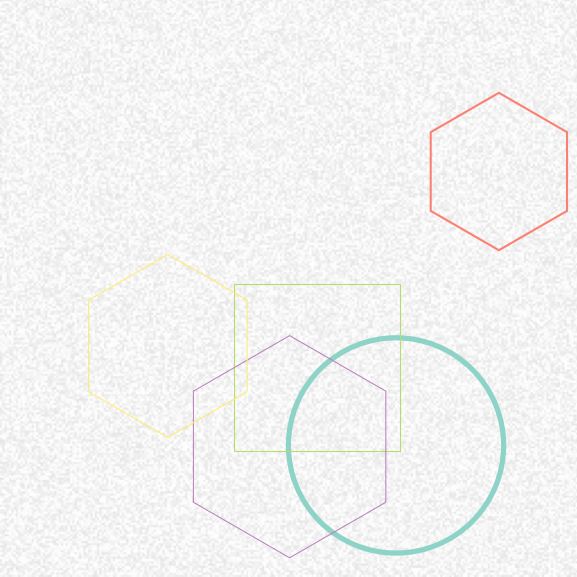[{"shape": "circle", "thickness": 2.5, "radius": 0.93, "center": [0.686, 0.228]}, {"shape": "hexagon", "thickness": 1, "radius": 0.68, "center": [0.864, 0.702]}, {"shape": "square", "thickness": 0.5, "radius": 0.72, "center": [0.549, 0.363]}, {"shape": "hexagon", "thickness": 0.5, "radius": 0.96, "center": [0.501, 0.226]}, {"shape": "hexagon", "thickness": 0.5, "radius": 0.79, "center": [0.291, 0.4]}]